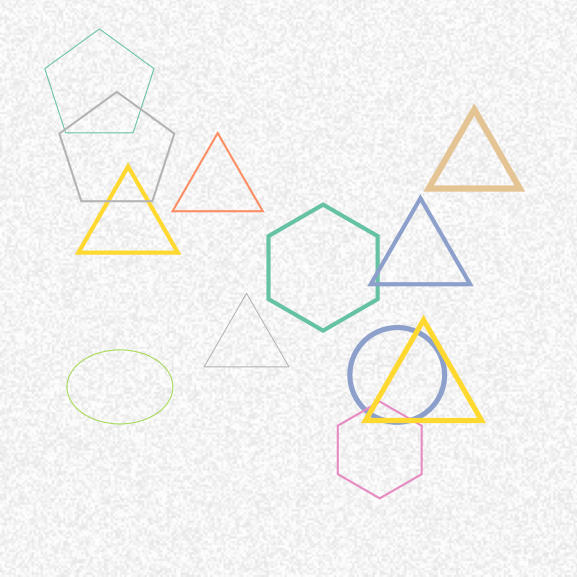[{"shape": "hexagon", "thickness": 2, "radius": 0.55, "center": [0.559, 0.536]}, {"shape": "pentagon", "thickness": 0.5, "radius": 0.5, "center": [0.172, 0.85]}, {"shape": "triangle", "thickness": 1, "radius": 0.45, "center": [0.377, 0.678]}, {"shape": "triangle", "thickness": 2, "radius": 0.5, "center": [0.728, 0.557]}, {"shape": "circle", "thickness": 2.5, "radius": 0.41, "center": [0.688, 0.35]}, {"shape": "hexagon", "thickness": 1, "radius": 0.42, "center": [0.658, 0.22]}, {"shape": "oval", "thickness": 0.5, "radius": 0.46, "center": [0.208, 0.329]}, {"shape": "triangle", "thickness": 2, "radius": 0.5, "center": [0.222, 0.611]}, {"shape": "triangle", "thickness": 2.5, "radius": 0.58, "center": [0.733, 0.329]}, {"shape": "triangle", "thickness": 3, "radius": 0.46, "center": [0.821, 0.718]}, {"shape": "triangle", "thickness": 0.5, "radius": 0.42, "center": [0.427, 0.406]}, {"shape": "pentagon", "thickness": 1, "radius": 0.52, "center": [0.202, 0.735]}]